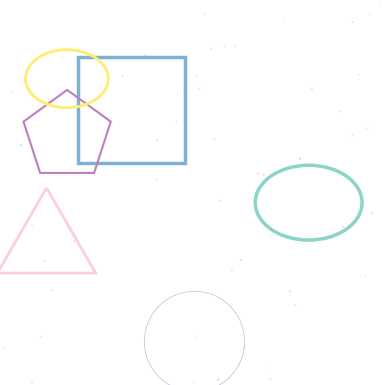[{"shape": "oval", "thickness": 2.5, "radius": 0.69, "center": [0.802, 0.474]}, {"shape": "circle", "thickness": 0.5, "radius": 0.65, "center": [0.505, 0.113]}, {"shape": "square", "thickness": 2.5, "radius": 0.69, "center": [0.341, 0.714]}, {"shape": "triangle", "thickness": 2, "radius": 0.74, "center": [0.121, 0.364]}, {"shape": "pentagon", "thickness": 1.5, "radius": 0.6, "center": [0.174, 0.647]}, {"shape": "oval", "thickness": 2, "radius": 0.54, "center": [0.174, 0.796]}]